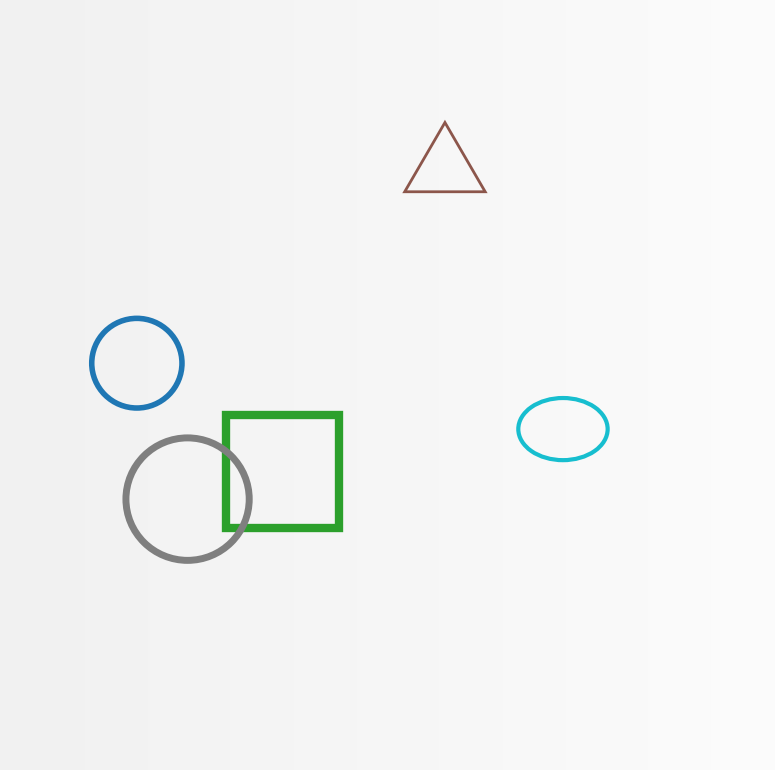[{"shape": "circle", "thickness": 2, "radius": 0.29, "center": [0.177, 0.528]}, {"shape": "square", "thickness": 3, "radius": 0.37, "center": [0.365, 0.388]}, {"shape": "triangle", "thickness": 1, "radius": 0.3, "center": [0.574, 0.781]}, {"shape": "circle", "thickness": 2.5, "radius": 0.4, "center": [0.242, 0.352]}, {"shape": "oval", "thickness": 1.5, "radius": 0.29, "center": [0.726, 0.443]}]